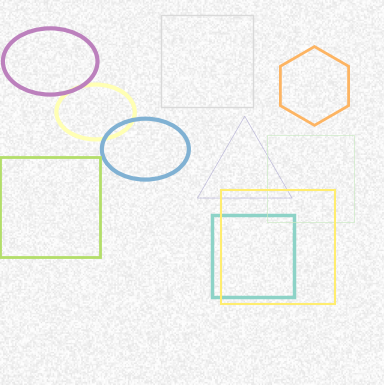[{"shape": "square", "thickness": 2.5, "radius": 0.53, "center": [0.658, 0.334]}, {"shape": "oval", "thickness": 3, "radius": 0.51, "center": [0.248, 0.709]}, {"shape": "triangle", "thickness": 0.5, "radius": 0.71, "center": [0.636, 0.556]}, {"shape": "oval", "thickness": 3, "radius": 0.56, "center": [0.378, 0.613]}, {"shape": "hexagon", "thickness": 2, "radius": 0.51, "center": [0.817, 0.777]}, {"shape": "square", "thickness": 2, "radius": 0.65, "center": [0.129, 0.462]}, {"shape": "square", "thickness": 1, "radius": 0.6, "center": [0.538, 0.84]}, {"shape": "oval", "thickness": 3, "radius": 0.61, "center": [0.13, 0.84]}, {"shape": "square", "thickness": 0.5, "radius": 0.56, "center": [0.806, 0.537]}, {"shape": "square", "thickness": 1.5, "radius": 0.74, "center": [0.723, 0.359]}]